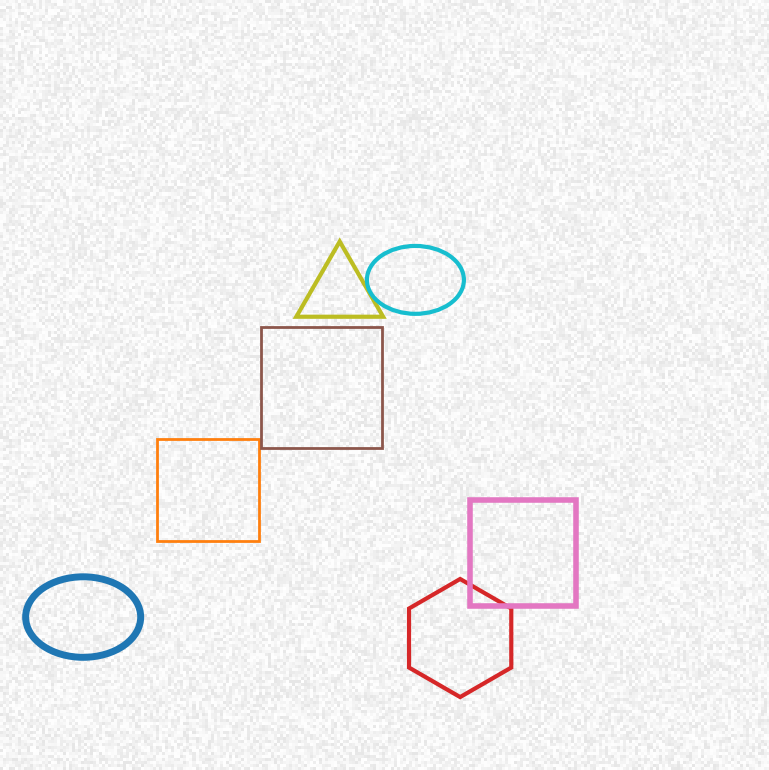[{"shape": "oval", "thickness": 2.5, "radius": 0.37, "center": [0.108, 0.199]}, {"shape": "square", "thickness": 1, "radius": 0.33, "center": [0.27, 0.364]}, {"shape": "hexagon", "thickness": 1.5, "radius": 0.38, "center": [0.598, 0.171]}, {"shape": "square", "thickness": 1, "radius": 0.39, "center": [0.418, 0.497]}, {"shape": "square", "thickness": 2, "radius": 0.34, "center": [0.679, 0.282]}, {"shape": "triangle", "thickness": 1.5, "radius": 0.33, "center": [0.441, 0.621]}, {"shape": "oval", "thickness": 1.5, "radius": 0.31, "center": [0.54, 0.637]}]